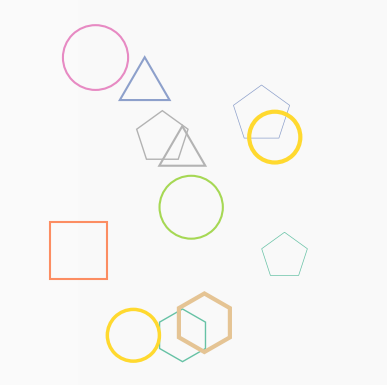[{"shape": "pentagon", "thickness": 0.5, "radius": 0.31, "center": [0.734, 0.335]}, {"shape": "hexagon", "thickness": 1, "radius": 0.34, "center": [0.471, 0.129]}, {"shape": "square", "thickness": 1.5, "radius": 0.37, "center": [0.202, 0.349]}, {"shape": "pentagon", "thickness": 0.5, "radius": 0.38, "center": [0.675, 0.703]}, {"shape": "triangle", "thickness": 1.5, "radius": 0.37, "center": [0.373, 0.777]}, {"shape": "circle", "thickness": 1.5, "radius": 0.42, "center": [0.246, 0.851]}, {"shape": "circle", "thickness": 1.5, "radius": 0.41, "center": [0.493, 0.462]}, {"shape": "circle", "thickness": 3, "radius": 0.33, "center": [0.709, 0.644]}, {"shape": "circle", "thickness": 2.5, "radius": 0.34, "center": [0.344, 0.129]}, {"shape": "hexagon", "thickness": 3, "radius": 0.38, "center": [0.527, 0.162]}, {"shape": "pentagon", "thickness": 1, "radius": 0.35, "center": [0.419, 0.643]}, {"shape": "triangle", "thickness": 1.5, "radius": 0.34, "center": [0.47, 0.604]}]